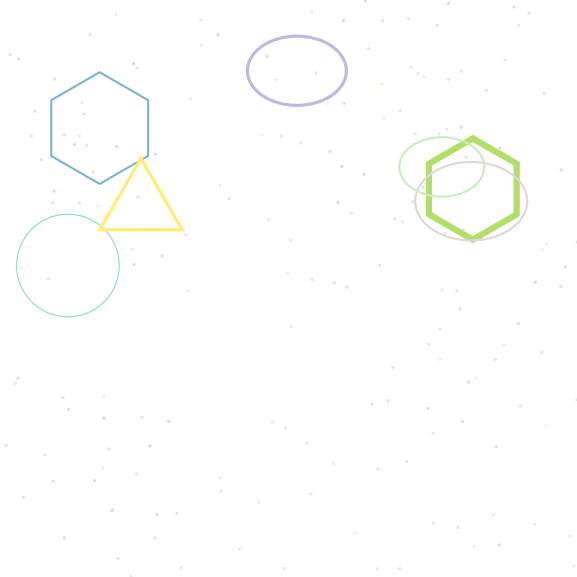[{"shape": "circle", "thickness": 0.5, "radius": 0.44, "center": [0.118, 0.539]}, {"shape": "oval", "thickness": 1.5, "radius": 0.43, "center": [0.514, 0.877]}, {"shape": "hexagon", "thickness": 1, "radius": 0.48, "center": [0.173, 0.777]}, {"shape": "hexagon", "thickness": 3, "radius": 0.44, "center": [0.819, 0.672]}, {"shape": "oval", "thickness": 1, "radius": 0.48, "center": [0.816, 0.651]}, {"shape": "oval", "thickness": 1, "radius": 0.37, "center": [0.765, 0.71]}, {"shape": "triangle", "thickness": 1.5, "radius": 0.41, "center": [0.244, 0.642]}]